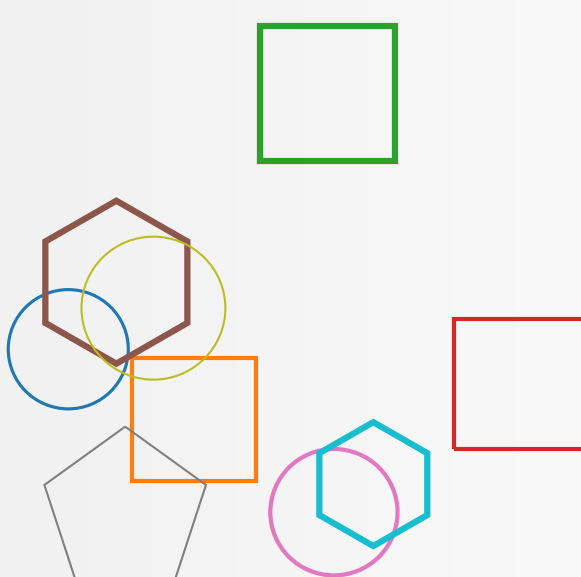[{"shape": "circle", "thickness": 1.5, "radius": 0.52, "center": [0.117, 0.394]}, {"shape": "square", "thickness": 2, "radius": 0.53, "center": [0.334, 0.273]}, {"shape": "square", "thickness": 3, "radius": 0.58, "center": [0.563, 0.837]}, {"shape": "square", "thickness": 2, "radius": 0.56, "center": [0.893, 0.334]}, {"shape": "hexagon", "thickness": 3, "radius": 0.71, "center": [0.2, 0.51]}, {"shape": "circle", "thickness": 2, "radius": 0.55, "center": [0.574, 0.112]}, {"shape": "pentagon", "thickness": 1, "radius": 0.73, "center": [0.215, 0.114]}, {"shape": "circle", "thickness": 1, "radius": 0.62, "center": [0.264, 0.466]}, {"shape": "hexagon", "thickness": 3, "radius": 0.54, "center": [0.642, 0.161]}]